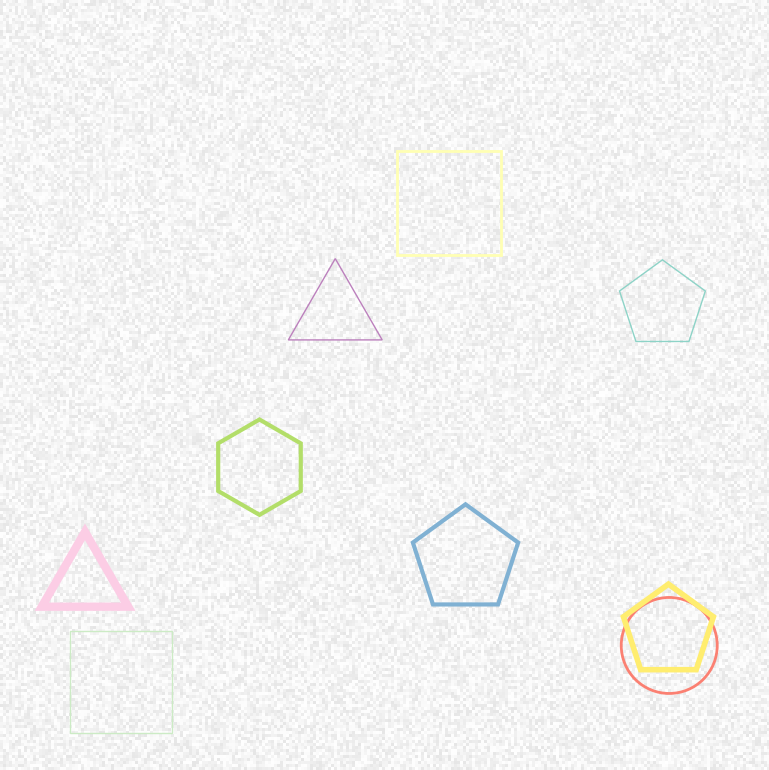[{"shape": "pentagon", "thickness": 0.5, "radius": 0.29, "center": [0.86, 0.604]}, {"shape": "square", "thickness": 1, "radius": 0.34, "center": [0.583, 0.736]}, {"shape": "circle", "thickness": 1, "radius": 0.31, "center": [0.869, 0.162]}, {"shape": "pentagon", "thickness": 1.5, "radius": 0.36, "center": [0.605, 0.273]}, {"shape": "hexagon", "thickness": 1.5, "radius": 0.31, "center": [0.337, 0.393]}, {"shape": "triangle", "thickness": 3, "radius": 0.32, "center": [0.11, 0.244]}, {"shape": "triangle", "thickness": 0.5, "radius": 0.35, "center": [0.435, 0.594]}, {"shape": "square", "thickness": 0.5, "radius": 0.33, "center": [0.157, 0.115]}, {"shape": "pentagon", "thickness": 2, "radius": 0.31, "center": [0.868, 0.18]}]